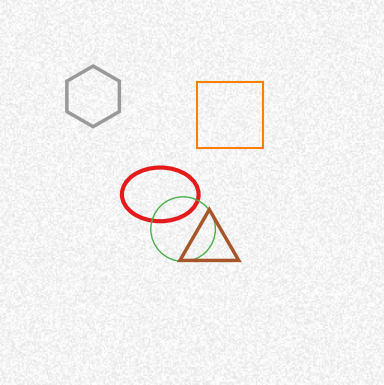[{"shape": "oval", "thickness": 3, "radius": 0.5, "center": [0.416, 0.495]}, {"shape": "circle", "thickness": 1, "radius": 0.42, "center": [0.476, 0.405]}, {"shape": "square", "thickness": 1.5, "radius": 0.43, "center": [0.597, 0.702]}, {"shape": "triangle", "thickness": 2.5, "radius": 0.44, "center": [0.544, 0.368]}, {"shape": "hexagon", "thickness": 2.5, "radius": 0.39, "center": [0.242, 0.75]}]